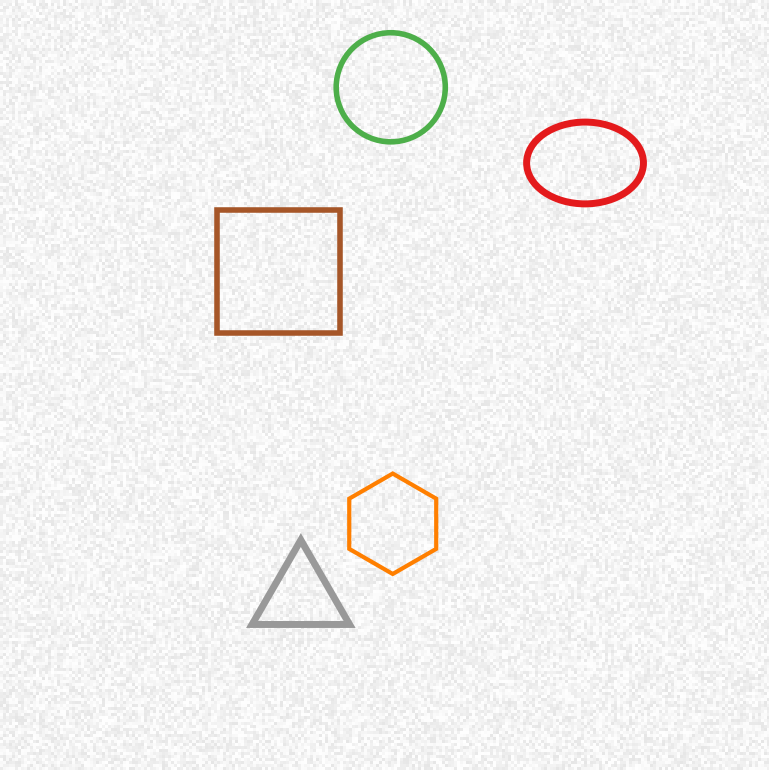[{"shape": "oval", "thickness": 2.5, "radius": 0.38, "center": [0.76, 0.788]}, {"shape": "circle", "thickness": 2, "radius": 0.35, "center": [0.507, 0.887]}, {"shape": "hexagon", "thickness": 1.5, "radius": 0.33, "center": [0.51, 0.32]}, {"shape": "square", "thickness": 2, "radius": 0.4, "center": [0.362, 0.648]}, {"shape": "triangle", "thickness": 2.5, "radius": 0.37, "center": [0.391, 0.226]}]